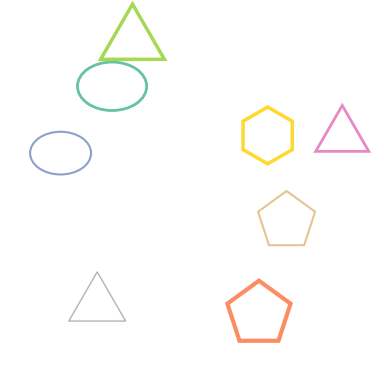[{"shape": "oval", "thickness": 2, "radius": 0.45, "center": [0.291, 0.776]}, {"shape": "pentagon", "thickness": 3, "radius": 0.43, "center": [0.673, 0.185]}, {"shape": "oval", "thickness": 1.5, "radius": 0.4, "center": [0.157, 0.602]}, {"shape": "triangle", "thickness": 2, "radius": 0.4, "center": [0.889, 0.647]}, {"shape": "triangle", "thickness": 2.5, "radius": 0.48, "center": [0.344, 0.894]}, {"shape": "hexagon", "thickness": 2.5, "radius": 0.37, "center": [0.695, 0.648]}, {"shape": "pentagon", "thickness": 1.5, "radius": 0.39, "center": [0.744, 0.426]}, {"shape": "triangle", "thickness": 1, "radius": 0.43, "center": [0.253, 0.209]}]